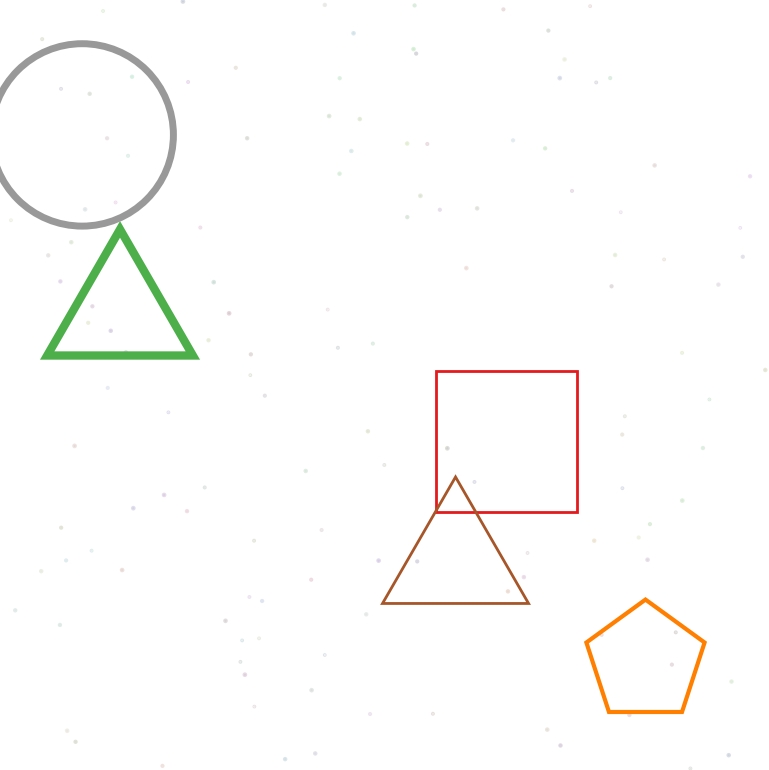[{"shape": "square", "thickness": 1, "radius": 0.46, "center": [0.658, 0.427]}, {"shape": "triangle", "thickness": 3, "radius": 0.55, "center": [0.156, 0.593]}, {"shape": "pentagon", "thickness": 1.5, "radius": 0.4, "center": [0.838, 0.141]}, {"shape": "triangle", "thickness": 1, "radius": 0.55, "center": [0.592, 0.271]}, {"shape": "circle", "thickness": 2.5, "radius": 0.59, "center": [0.107, 0.825]}]